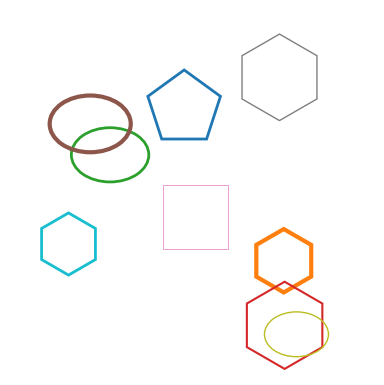[{"shape": "pentagon", "thickness": 2, "radius": 0.5, "center": [0.478, 0.719]}, {"shape": "hexagon", "thickness": 3, "radius": 0.41, "center": [0.737, 0.323]}, {"shape": "oval", "thickness": 2, "radius": 0.5, "center": [0.286, 0.598]}, {"shape": "hexagon", "thickness": 1.5, "radius": 0.57, "center": [0.739, 0.155]}, {"shape": "oval", "thickness": 3, "radius": 0.53, "center": [0.234, 0.678]}, {"shape": "square", "thickness": 0.5, "radius": 0.42, "center": [0.508, 0.436]}, {"shape": "hexagon", "thickness": 1, "radius": 0.56, "center": [0.726, 0.799]}, {"shape": "oval", "thickness": 1, "radius": 0.42, "center": [0.77, 0.132]}, {"shape": "hexagon", "thickness": 2, "radius": 0.4, "center": [0.178, 0.366]}]